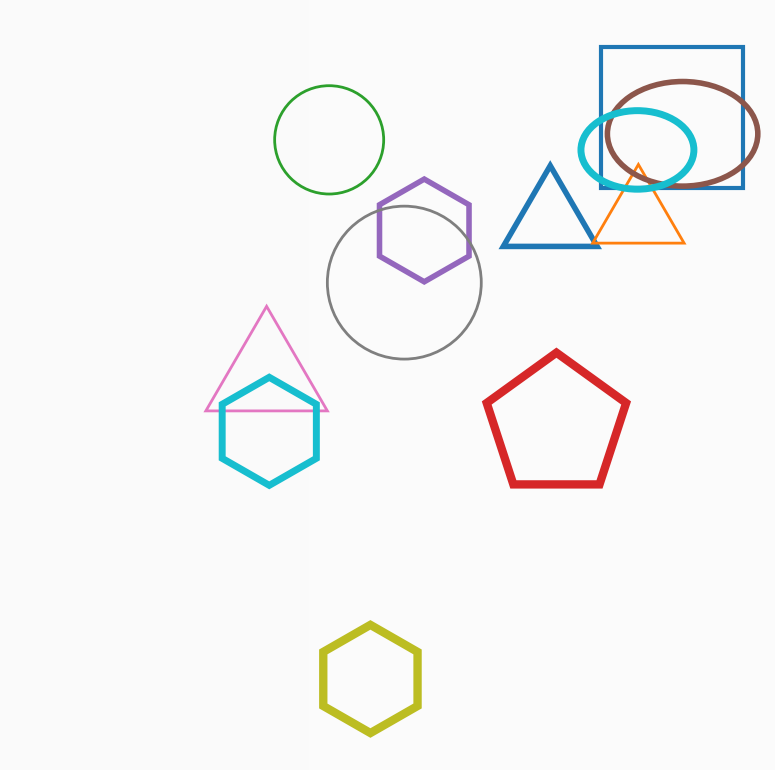[{"shape": "triangle", "thickness": 2, "radius": 0.35, "center": [0.71, 0.715]}, {"shape": "square", "thickness": 1.5, "radius": 0.46, "center": [0.868, 0.848]}, {"shape": "triangle", "thickness": 1, "radius": 0.34, "center": [0.824, 0.718]}, {"shape": "circle", "thickness": 1, "radius": 0.35, "center": [0.425, 0.818]}, {"shape": "pentagon", "thickness": 3, "radius": 0.47, "center": [0.718, 0.447]}, {"shape": "hexagon", "thickness": 2, "radius": 0.33, "center": [0.547, 0.701]}, {"shape": "oval", "thickness": 2, "radius": 0.49, "center": [0.881, 0.826]}, {"shape": "triangle", "thickness": 1, "radius": 0.45, "center": [0.344, 0.512]}, {"shape": "circle", "thickness": 1, "radius": 0.5, "center": [0.522, 0.633]}, {"shape": "hexagon", "thickness": 3, "radius": 0.35, "center": [0.478, 0.118]}, {"shape": "oval", "thickness": 2.5, "radius": 0.36, "center": [0.822, 0.805]}, {"shape": "hexagon", "thickness": 2.5, "radius": 0.35, "center": [0.347, 0.44]}]